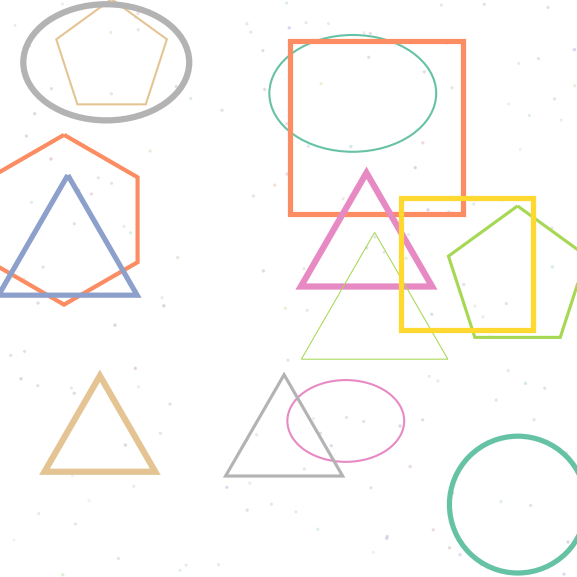[{"shape": "circle", "thickness": 2.5, "radius": 0.59, "center": [0.897, 0.125]}, {"shape": "oval", "thickness": 1, "radius": 0.72, "center": [0.611, 0.837]}, {"shape": "square", "thickness": 2.5, "radius": 0.75, "center": [0.652, 0.778]}, {"shape": "hexagon", "thickness": 2, "radius": 0.74, "center": [0.111, 0.619]}, {"shape": "triangle", "thickness": 2.5, "radius": 0.69, "center": [0.117, 0.557]}, {"shape": "triangle", "thickness": 3, "radius": 0.66, "center": [0.635, 0.569]}, {"shape": "oval", "thickness": 1, "radius": 0.51, "center": [0.599, 0.27]}, {"shape": "triangle", "thickness": 0.5, "radius": 0.73, "center": [0.649, 0.45]}, {"shape": "pentagon", "thickness": 1.5, "radius": 0.63, "center": [0.896, 0.517]}, {"shape": "square", "thickness": 2.5, "radius": 0.57, "center": [0.809, 0.542]}, {"shape": "pentagon", "thickness": 1, "radius": 0.5, "center": [0.193, 0.9]}, {"shape": "triangle", "thickness": 3, "radius": 0.55, "center": [0.173, 0.238]}, {"shape": "oval", "thickness": 3, "radius": 0.72, "center": [0.184, 0.891]}, {"shape": "triangle", "thickness": 1.5, "radius": 0.58, "center": [0.492, 0.233]}]